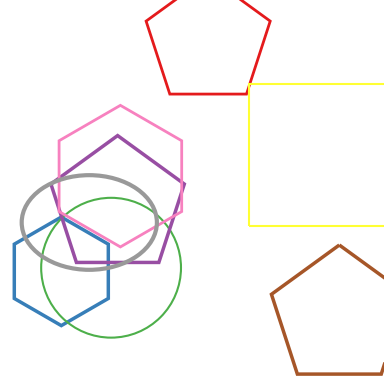[{"shape": "pentagon", "thickness": 2, "radius": 0.85, "center": [0.541, 0.893]}, {"shape": "hexagon", "thickness": 2.5, "radius": 0.7, "center": [0.159, 0.295]}, {"shape": "circle", "thickness": 1.5, "radius": 0.91, "center": [0.289, 0.305]}, {"shape": "pentagon", "thickness": 2.5, "radius": 0.91, "center": [0.306, 0.466]}, {"shape": "square", "thickness": 1.5, "radius": 0.92, "center": [0.832, 0.598]}, {"shape": "pentagon", "thickness": 2.5, "radius": 0.93, "center": [0.881, 0.178]}, {"shape": "hexagon", "thickness": 2, "radius": 0.92, "center": [0.313, 0.542]}, {"shape": "oval", "thickness": 3, "radius": 0.88, "center": [0.232, 0.422]}]